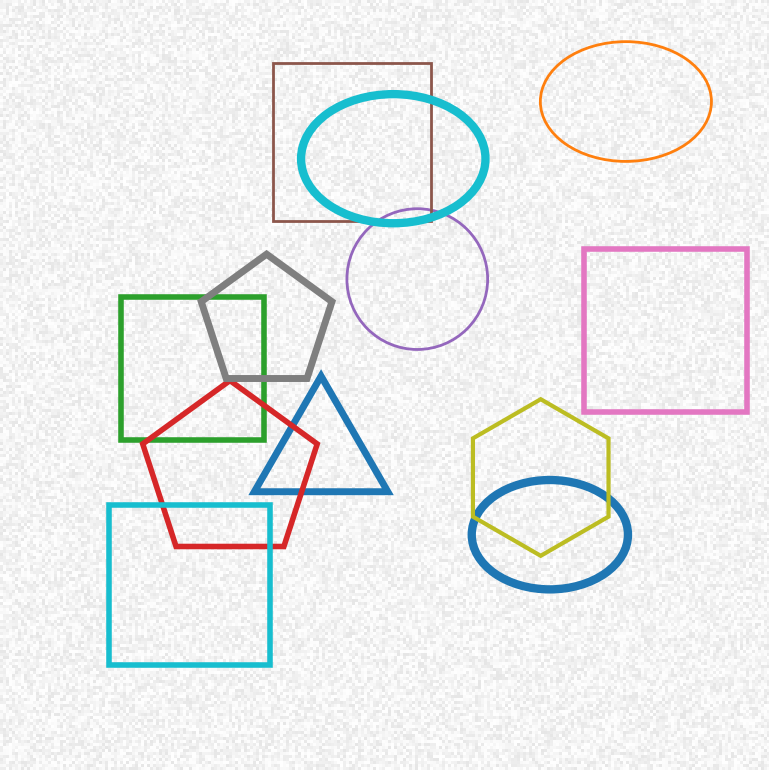[{"shape": "triangle", "thickness": 2.5, "radius": 0.5, "center": [0.417, 0.411]}, {"shape": "oval", "thickness": 3, "radius": 0.51, "center": [0.714, 0.306]}, {"shape": "oval", "thickness": 1, "radius": 0.56, "center": [0.813, 0.868]}, {"shape": "square", "thickness": 2, "radius": 0.46, "center": [0.249, 0.522]}, {"shape": "pentagon", "thickness": 2, "radius": 0.6, "center": [0.299, 0.387]}, {"shape": "circle", "thickness": 1, "radius": 0.46, "center": [0.542, 0.638]}, {"shape": "square", "thickness": 1, "radius": 0.51, "center": [0.457, 0.815]}, {"shape": "square", "thickness": 2, "radius": 0.53, "center": [0.864, 0.571]}, {"shape": "pentagon", "thickness": 2.5, "radius": 0.45, "center": [0.346, 0.581]}, {"shape": "hexagon", "thickness": 1.5, "radius": 0.51, "center": [0.702, 0.38]}, {"shape": "oval", "thickness": 3, "radius": 0.6, "center": [0.511, 0.794]}, {"shape": "square", "thickness": 2, "radius": 0.52, "center": [0.246, 0.24]}]